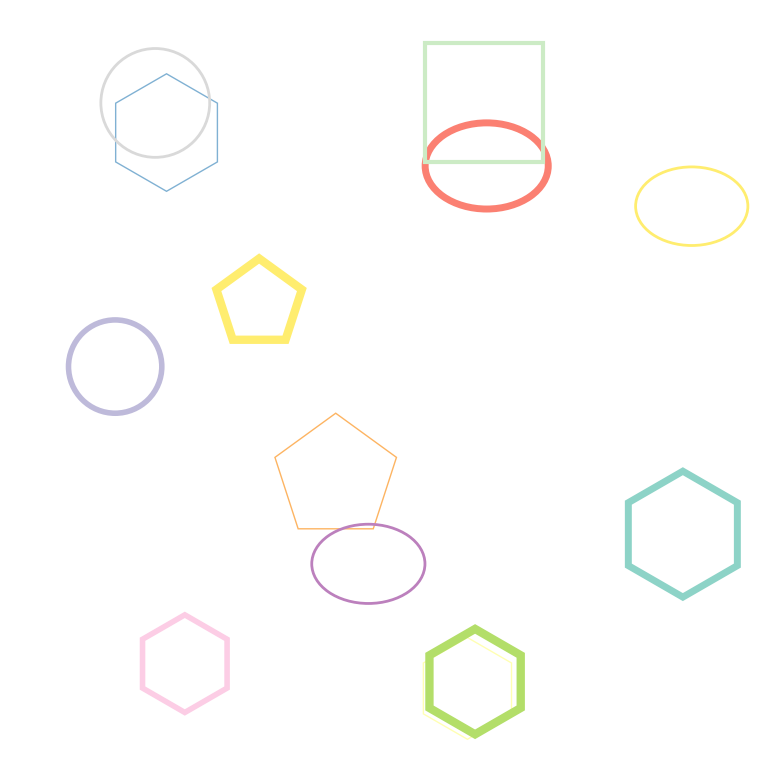[{"shape": "hexagon", "thickness": 2.5, "radius": 0.41, "center": [0.887, 0.306]}, {"shape": "hexagon", "thickness": 0.5, "radius": 0.33, "center": [0.607, 0.106]}, {"shape": "circle", "thickness": 2, "radius": 0.3, "center": [0.15, 0.524]}, {"shape": "oval", "thickness": 2.5, "radius": 0.4, "center": [0.632, 0.784]}, {"shape": "hexagon", "thickness": 0.5, "radius": 0.38, "center": [0.216, 0.828]}, {"shape": "pentagon", "thickness": 0.5, "radius": 0.41, "center": [0.436, 0.38]}, {"shape": "hexagon", "thickness": 3, "radius": 0.34, "center": [0.617, 0.115]}, {"shape": "hexagon", "thickness": 2, "radius": 0.32, "center": [0.24, 0.138]}, {"shape": "circle", "thickness": 1, "radius": 0.35, "center": [0.202, 0.866]}, {"shape": "oval", "thickness": 1, "radius": 0.37, "center": [0.478, 0.268]}, {"shape": "square", "thickness": 1.5, "radius": 0.38, "center": [0.628, 0.867]}, {"shape": "pentagon", "thickness": 3, "radius": 0.29, "center": [0.337, 0.606]}, {"shape": "oval", "thickness": 1, "radius": 0.36, "center": [0.898, 0.732]}]